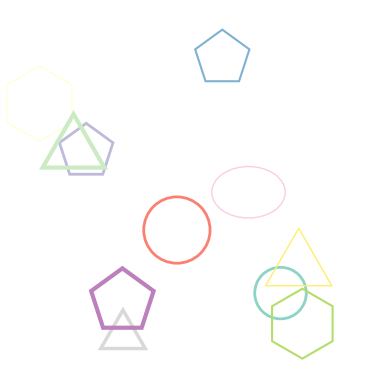[{"shape": "circle", "thickness": 2, "radius": 0.33, "center": [0.729, 0.239]}, {"shape": "hexagon", "thickness": 0.5, "radius": 0.49, "center": [0.102, 0.731]}, {"shape": "pentagon", "thickness": 2, "radius": 0.37, "center": [0.224, 0.607]}, {"shape": "circle", "thickness": 2, "radius": 0.43, "center": [0.459, 0.402]}, {"shape": "pentagon", "thickness": 1.5, "radius": 0.37, "center": [0.577, 0.849]}, {"shape": "hexagon", "thickness": 1.5, "radius": 0.45, "center": [0.785, 0.159]}, {"shape": "oval", "thickness": 1, "radius": 0.48, "center": [0.645, 0.501]}, {"shape": "triangle", "thickness": 2.5, "radius": 0.33, "center": [0.319, 0.128]}, {"shape": "pentagon", "thickness": 3, "radius": 0.43, "center": [0.318, 0.218]}, {"shape": "triangle", "thickness": 3, "radius": 0.46, "center": [0.191, 0.611]}, {"shape": "triangle", "thickness": 1, "radius": 0.5, "center": [0.776, 0.307]}]